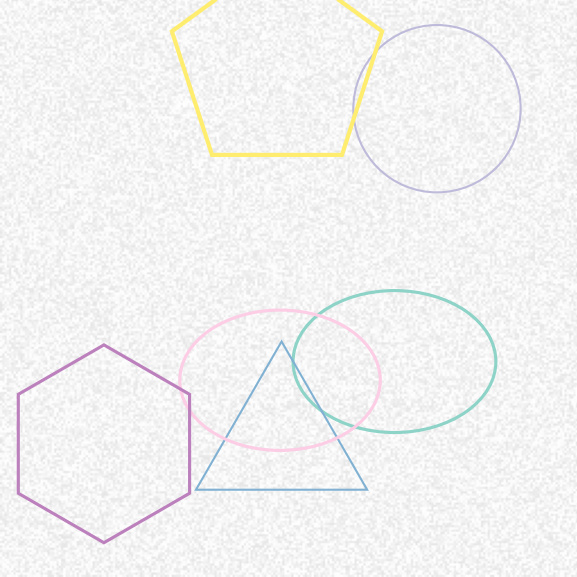[{"shape": "oval", "thickness": 1.5, "radius": 0.88, "center": [0.683, 0.373]}, {"shape": "circle", "thickness": 1, "radius": 0.72, "center": [0.757, 0.811]}, {"shape": "triangle", "thickness": 1, "radius": 0.86, "center": [0.488, 0.237]}, {"shape": "oval", "thickness": 1.5, "radius": 0.87, "center": [0.485, 0.341]}, {"shape": "hexagon", "thickness": 1.5, "radius": 0.86, "center": [0.18, 0.231]}, {"shape": "pentagon", "thickness": 2, "radius": 0.96, "center": [0.48, 0.886]}]